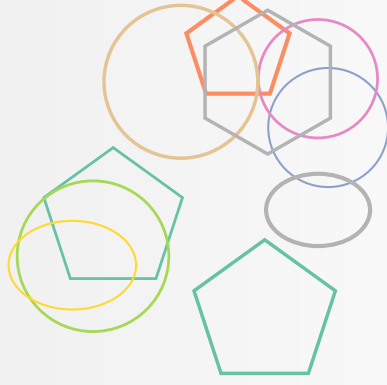[{"shape": "pentagon", "thickness": 2.5, "radius": 0.96, "center": [0.683, 0.185]}, {"shape": "pentagon", "thickness": 2, "radius": 0.94, "center": [0.292, 0.429]}, {"shape": "pentagon", "thickness": 3, "radius": 0.7, "center": [0.614, 0.87]}, {"shape": "circle", "thickness": 1.5, "radius": 0.77, "center": [0.847, 0.669]}, {"shape": "circle", "thickness": 2, "radius": 0.77, "center": [0.82, 0.796]}, {"shape": "circle", "thickness": 2, "radius": 0.98, "center": [0.24, 0.335]}, {"shape": "oval", "thickness": 1.5, "radius": 0.82, "center": [0.187, 0.311]}, {"shape": "circle", "thickness": 2.5, "radius": 0.99, "center": [0.467, 0.788]}, {"shape": "oval", "thickness": 3, "radius": 0.67, "center": [0.821, 0.455]}, {"shape": "hexagon", "thickness": 2.5, "radius": 0.93, "center": [0.691, 0.787]}]